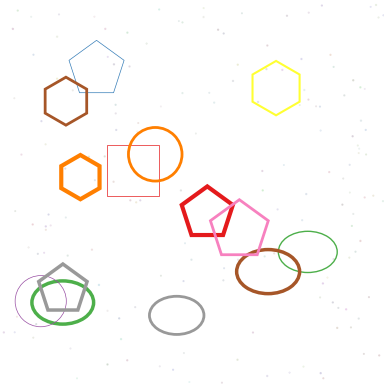[{"shape": "pentagon", "thickness": 3, "radius": 0.35, "center": [0.538, 0.446]}, {"shape": "square", "thickness": 0.5, "radius": 0.34, "center": [0.345, 0.557]}, {"shape": "pentagon", "thickness": 0.5, "radius": 0.38, "center": [0.251, 0.82]}, {"shape": "oval", "thickness": 1, "radius": 0.38, "center": [0.799, 0.346]}, {"shape": "oval", "thickness": 2.5, "radius": 0.4, "center": [0.163, 0.214]}, {"shape": "circle", "thickness": 0.5, "radius": 0.33, "center": [0.106, 0.218]}, {"shape": "hexagon", "thickness": 3, "radius": 0.29, "center": [0.209, 0.54]}, {"shape": "circle", "thickness": 2, "radius": 0.35, "center": [0.403, 0.599]}, {"shape": "hexagon", "thickness": 1.5, "radius": 0.35, "center": [0.717, 0.771]}, {"shape": "oval", "thickness": 2.5, "radius": 0.41, "center": [0.696, 0.295]}, {"shape": "hexagon", "thickness": 2, "radius": 0.31, "center": [0.171, 0.737]}, {"shape": "pentagon", "thickness": 2, "radius": 0.39, "center": [0.622, 0.402]}, {"shape": "pentagon", "thickness": 2.5, "radius": 0.33, "center": [0.163, 0.248]}, {"shape": "oval", "thickness": 2, "radius": 0.35, "center": [0.459, 0.181]}]